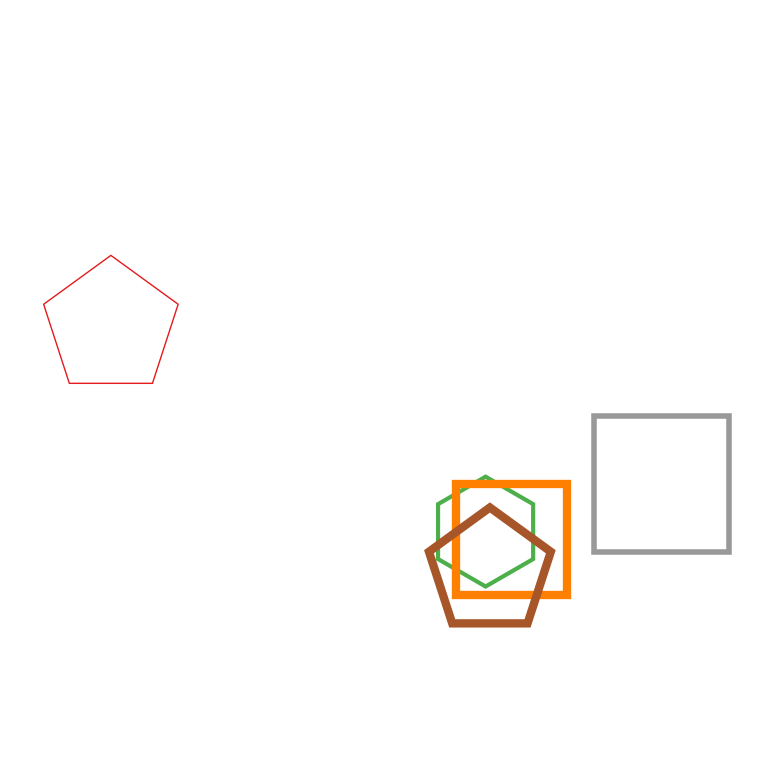[{"shape": "pentagon", "thickness": 0.5, "radius": 0.46, "center": [0.144, 0.576]}, {"shape": "hexagon", "thickness": 1.5, "radius": 0.36, "center": [0.631, 0.31]}, {"shape": "square", "thickness": 3, "radius": 0.36, "center": [0.664, 0.3]}, {"shape": "pentagon", "thickness": 3, "radius": 0.42, "center": [0.636, 0.258]}, {"shape": "square", "thickness": 2, "radius": 0.44, "center": [0.859, 0.372]}]